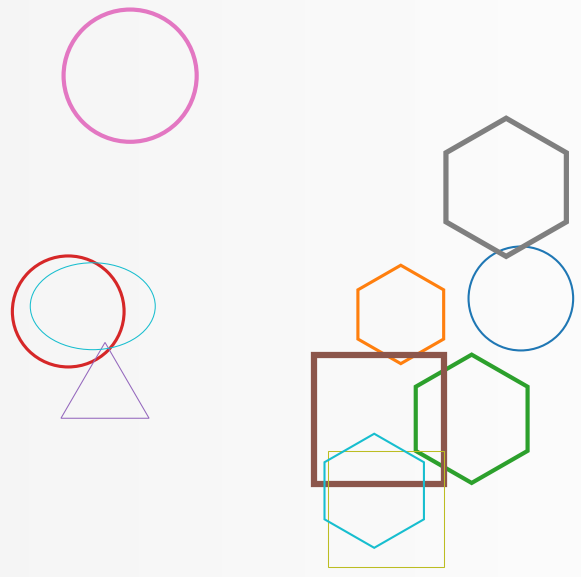[{"shape": "circle", "thickness": 1, "radius": 0.45, "center": [0.896, 0.482]}, {"shape": "hexagon", "thickness": 1.5, "radius": 0.43, "center": [0.69, 0.455]}, {"shape": "hexagon", "thickness": 2, "radius": 0.56, "center": [0.811, 0.274]}, {"shape": "circle", "thickness": 1.5, "radius": 0.48, "center": [0.117, 0.46]}, {"shape": "triangle", "thickness": 0.5, "radius": 0.44, "center": [0.181, 0.319]}, {"shape": "square", "thickness": 3, "radius": 0.56, "center": [0.652, 0.273]}, {"shape": "circle", "thickness": 2, "radius": 0.57, "center": [0.224, 0.868]}, {"shape": "hexagon", "thickness": 2.5, "radius": 0.6, "center": [0.871, 0.675]}, {"shape": "square", "thickness": 0.5, "radius": 0.5, "center": [0.664, 0.118]}, {"shape": "hexagon", "thickness": 1, "radius": 0.49, "center": [0.644, 0.149]}, {"shape": "oval", "thickness": 0.5, "radius": 0.54, "center": [0.16, 0.469]}]